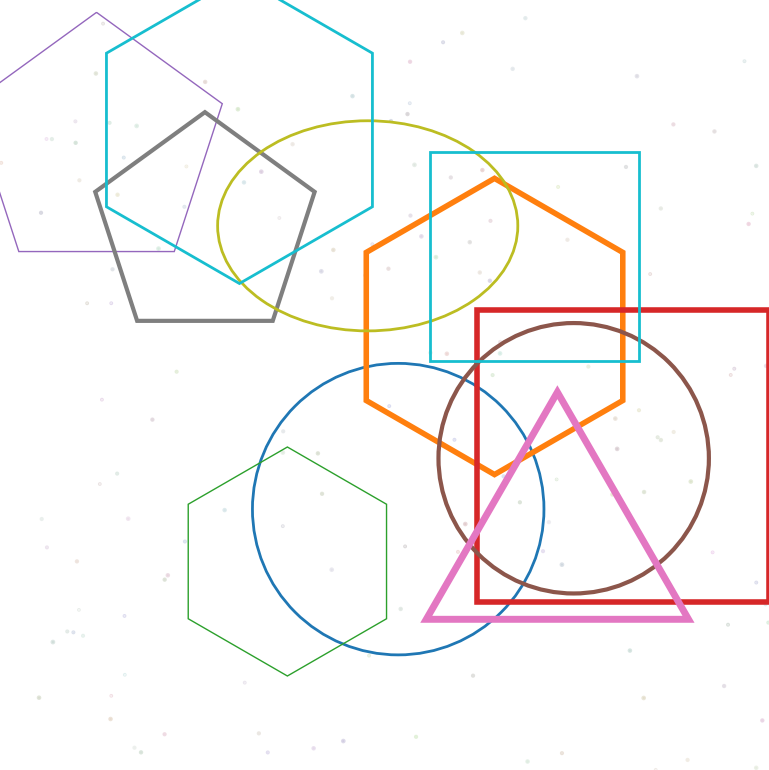[{"shape": "circle", "thickness": 1, "radius": 0.95, "center": [0.517, 0.339]}, {"shape": "hexagon", "thickness": 2, "radius": 0.96, "center": [0.642, 0.576]}, {"shape": "hexagon", "thickness": 0.5, "radius": 0.74, "center": [0.373, 0.271]}, {"shape": "square", "thickness": 2, "radius": 0.95, "center": [0.809, 0.407]}, {"shape": "pentagon", "thickness": 0.5, "radius": 0.86, "center": [0.125, 0.812]}, {"shape": "circle", "thickness": 1.5, "radius": 0.88, "center": [0.745, 0.405]}, {"shape": "triangle", "thickness": 2.5, "radius": 0.98, "center": [0.724, 0.294]}, {"shape": "pentagon", "thickness": 1.5, "radius": 0.75, "center": [0.266, 0.705]}, {"shape": "oval", "thickness": 1, "radius": 0.97, "center": [0.478, 0.707]}, {"shape": "hexagon", "thickness": 1, "radius": 1.0, "center": [0.311, 0.831]}, {"shape": "square", "thickness": 1, "radius": 0.68, "center": [0.694, 0.667]}]